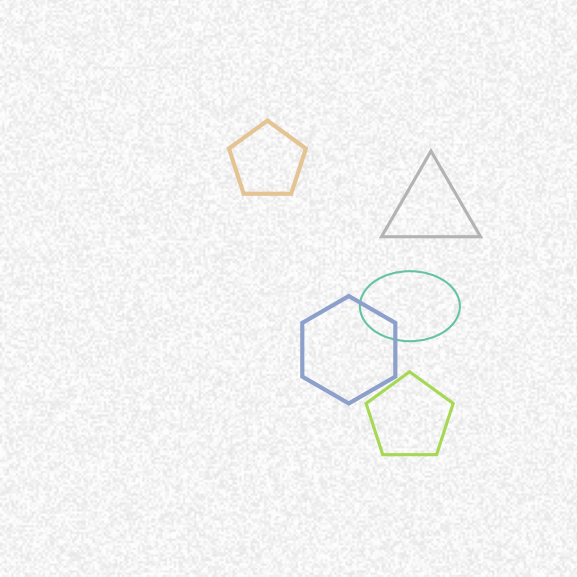[{"shape": "oval", "thickness": 1, "radius": 0.43, "center": [0.71, 0.469]}, {"shape": "hexagon", "thickness": 2, "radius": 0.47, "center": [0.604, 0.394]}, {"shape": "pentagon", "thickness": 1.5, "radius": 0.4, "center": [0.709, 0.276]}, {"shape": "pentagon", "thickness": 2, "radius": 0.35, "center": [0.463, 0.72]}, {"shape": "triangle", "thickness": 1.5, "radius": 0.49, "center": [0.746, 0.639]}]